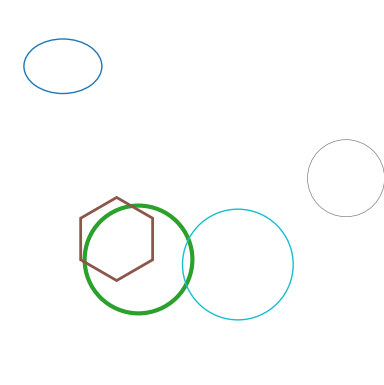[{"shape": "oval", "thickness": 1, "radius": 0.51, "center": [0.163, 0.828]}, {"shape": "circle", "thickness": 3, "radius": 0.7, "center": [0.36, 0.326]}, {"shape": "hexagon", "thickness": 2, "radius": 0.54, "center": [0.303, 0.379]}, {"shape": "circle", "thickness": 0.5, "radius": 0.5, "center": [0.899, 0.537]}, {"shape": "circle", "thickness": 1, "radius": 0.72, "center": [0.618, 0.313]}]